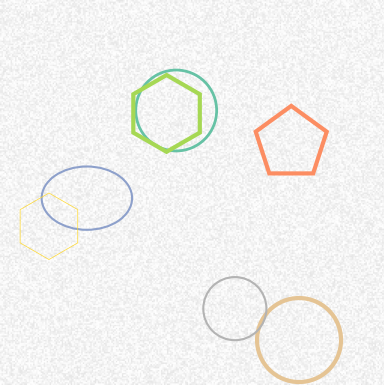[{"shape": "circle", "thickness": 2, "radius": 0.53, "center": [0.458, 0.713]}, {"shape": "pentagon", "thickness": 3, "radius": 0.48, "center": [0.756, 0.628]}, {"shape": "oval", "thickness": 1.5, "radius": 0.59, "center": [0.226, 0.485]}, {"shape": "hexagon", "thickness": 3, "radius": 0.5, "center": [0.433, 0.705]}, {"shape": "hexagon", "thickness": 0.5, "radius": 0.43, "center": [0.127, 0.412]}, {"shape": "circle", "thickness": 3, "radius": 0.55, "center": [0.777, 0.117]}, {"shape": "circle", "thickness": 1.5, "radius": 0.41, "center": [0.61, 0.198]}]